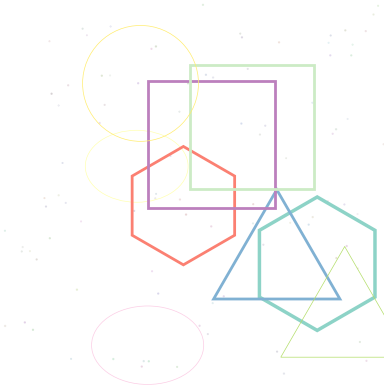[{"shape": "hexagon", "thickness": 2.5, "radius": 0.87, "center": [0.824, 0.315]}, {"shape": "oval", "thickness": 0.5, "radius": 0.67, "center": [0.355, 0.568]}, {"shape": "hexagon", "thickness": 2, "radius": 0.77, "center": [0.476, 0.466]}, {"shape": "triangle", "thickness": 2, "radius": 0.95, "center": [0.719, 0.318]}, {"shape": "triangle", "thickness": 0.5, "radius": 0.96, "center": [0.895, 0.168]}, {"shape": "oval", "thickness": 0.5, "radius": 0.73, "center": [0.383, 0.103]}, {"shape": "square", "thickness": 2, "radius": 0.82, "center": [0.549, 0.625]}, {"shape": "square", "thickness": 2, "radius": 0.81, "center": [0.655, 0.67]}, {"shape": "circle", "thickness": 0.5, "radius": 0.75, "center": [0.365, 0.783]}]